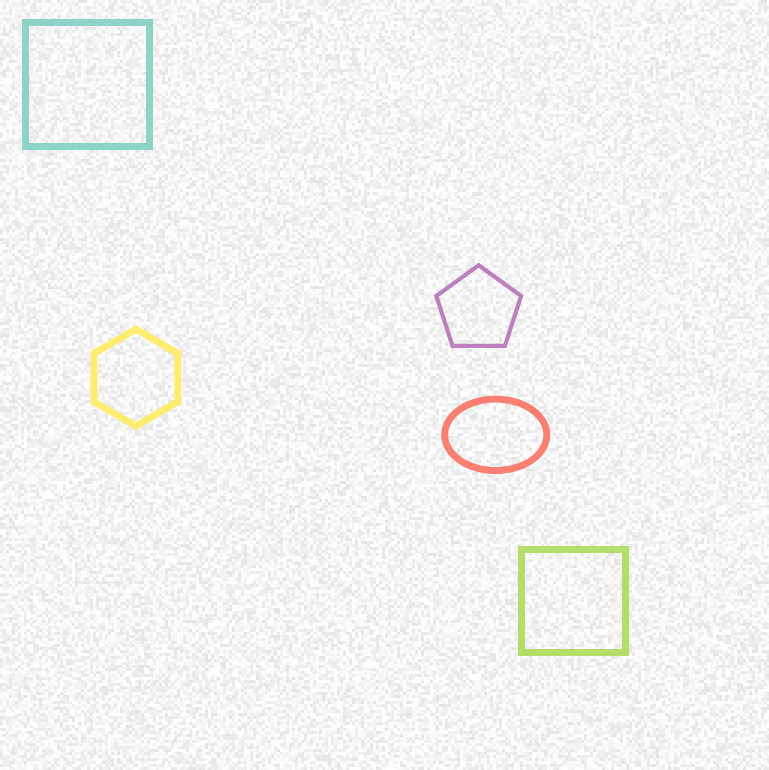[{"shape": "square", "thickness": 2.5, "radius": 0.4, "center": [0.114, 0.891]}, {"shape": "oval", "thickness": 2.5, "radius": 0.33, "center": [0.644, 0.435]}, {"shape": "square", "thickness": 2.5, "radius": 0.34, "center": [0.744, 0.22]}, {"shape": "pentagon", "thickness": 1.5, "radius": 0.29, "center": [0.622, 0.598]}, {"shape": "hexagon", "thickness": 2.5, "radius": 0.31, "center": [0.176, 0.51]}]